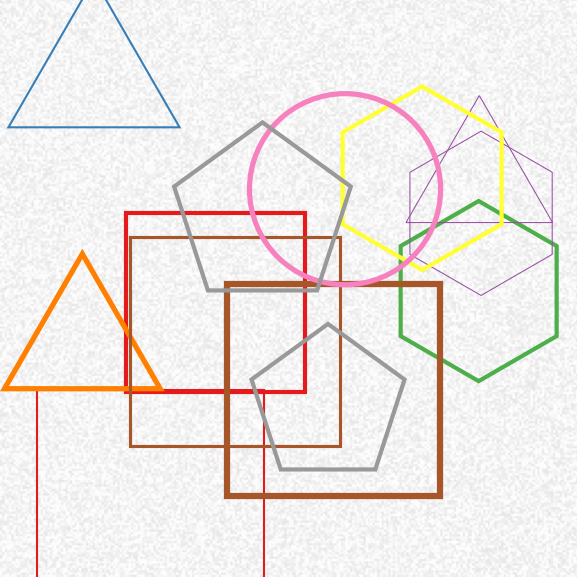[{"shape": "square", "thickness": 2, "radius": 0.78, "center": [0.374, 0.475]}, {"shape": "square", "thickness": 1, "radius": 0.98, "center": [0.26, 0.127]}, {"shape": "triangle", "thickness": 1, "radius": 0.86, "center": [0.163, 0.864]}, {"shape": "hexagon", "thickness": 2, "radius": 0.78, "center": [0.829, 0.495]}, {"shape": "triangle", "thickness": 0.5, "radius": 0.73, "center": [0.83, 0.687]}, {"shape": "hexagon", "thickness": 0.5, "radius": 0.71, "center": [0.833, 0.63]}, {"shape": "triangle", "thickness": 2.5, "radius": 0.78, "center": [0.143, 0.404]}, {"shape": "hexagon", "thickness": 2, "radius": 0.79, "center": [0.731, 0.691]}, {"shape": "square", "thickness": 1.5, "radius": 0.91, "center": [0.407, 0.408]}, {"shape": "square", "thickness": 3, "radius": 0.92, "center": [0.578, 0.324]}, {"shape": "circle", "thickness": 2.5, "radius": 0.83, "center": [0.597, 0.672]}, {"shape": "pentagon", "thickness": 2, "radius": 0.8, "center": [0.455, 0.626]}, {"shape": "pentagon", "thickness": 2, "radius": 0.7, "center": [0.568, 0.299]}]